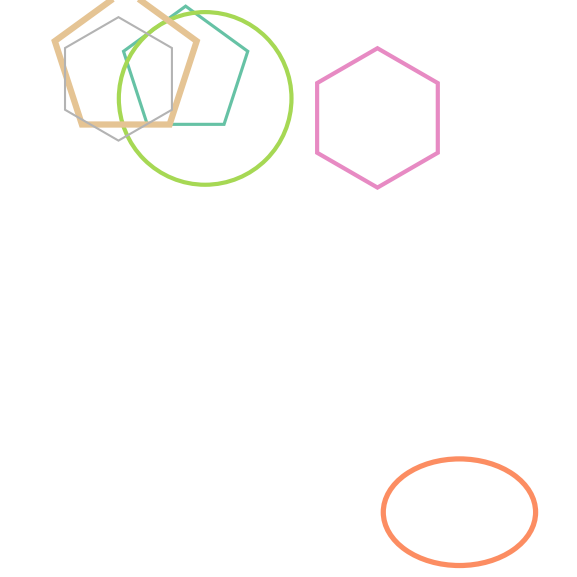[{"shape": "pentagon", "thickness": 1.5, "radius": 0.57, "center": [0.321, 0.875]}, {"shape": "oval", "thickness": 2.5, "radius": 0.66, "center": [0.796, 0.112]}, {"shape": "hexagon", "thickness": 2, "radius": 0.6, "center": [0.654, 0.795]}, {"shape": "circle", "thickness": 2, "radius": 0.75, "center": [0.355, 0.829]}, {"shape": "pentagon", "thickness": 3, "radius": 0.65, "center": [0.218, 0.888]}, {"shape": "hexagon", "thickness": 1, "radius": 0.53, "center": [0.205, 0.863]}]